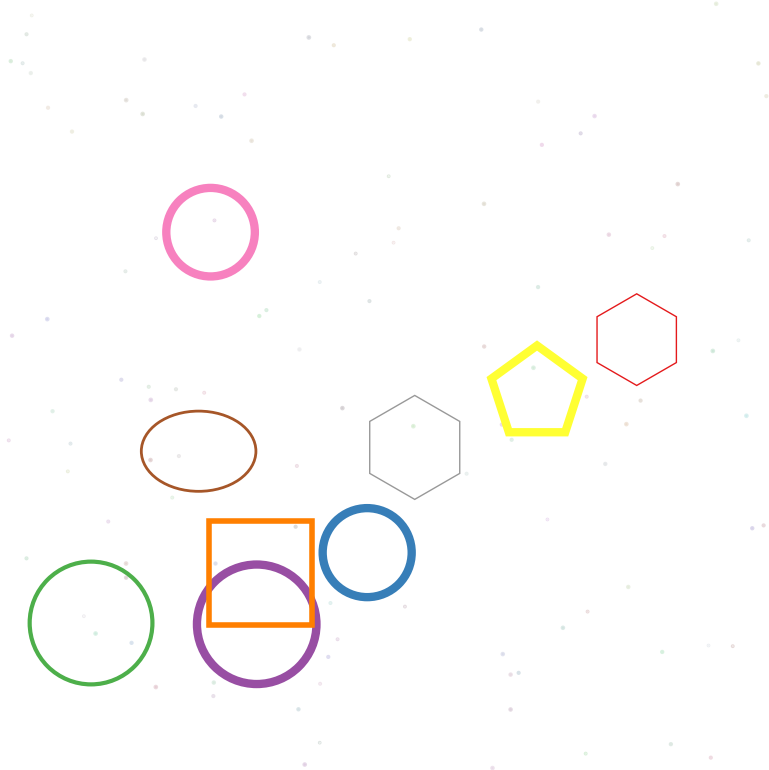[{"shape": "hexagon", "thickness": 0.5, "radius": 0.3, "center": [0.827, 0.559]}, {"shape": "circle", "thickness": 3, "radius": 0.29, "center": [0.477, 0.282]}, {"shape": "circle", "thickness": 1.5, "radius": 0.4, "center": [0.118, 0.191]}, {"shape": "circle", "thickness": 3, "radius": 0.39, "center": [0.333, 0.189]}, {"shape": "square", "thickness": 2, "radius": 0.34, "center": [0.338, 0.256]}, {"shape": "pentagon", "thickness": 3, "radius": 0.31, "center": [0.697, 0.489]}, {"shape": "oval", "thickness": 1, "radius": 0.37, "center": [0.258, 0.414]}, {"shape": "circle", "thickness": 3, "radius": 0.29, "center": [0.273, 0.698]}, {"shape": "hexagon", "thickness": 0.5, "radius": 0.34, "center": [0.539, 0.419]}]